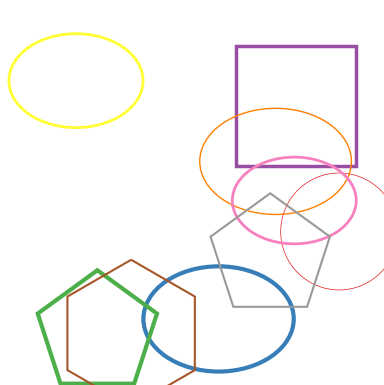[{"shape": "circle", "thickness": 0.5, "radius": 0.76, "center": [0.881, 0.399]}, {"shape": "oval", "thickness": 3, "radius": 0.98, "center": [0.568, 0.172]}, {"shape": "pentagon", "thickness": 3, "radius": 0.81, "center": [0.253, 0.135]}, {"shape": "square", "thickness": 2.5, "radius": 0.78, "center": [0.77, 0.725]}, {"shape": "oval", "thickness": 1, "radius": 0.98, "center": [0.716, 0.581]}, {"shape": "oval", "thickness": 2, "radius": 0.87, "center": [0.197, 0.79]}, {"shape": "hexagon", "thickness": 1.5, "radius": 0.96, "center": [0.341, 0.134]}, {"shape": "oval", "thickness": 2, "radius": 0.8, "center": [0.764, 0.479]}, {"shape": "pentagon", "thickness": 1.5, "radius": 0.81, "center": [0.702, 0.335]}]